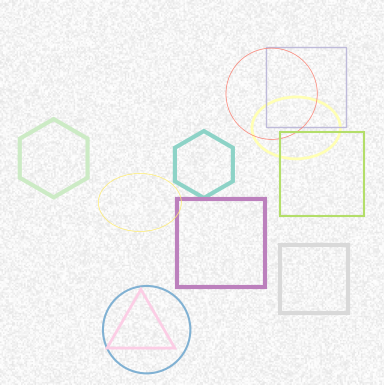[{"shape": "hexagon", "thickness": 3, "radius": 0.43, "center": [0.53, 0.573]}, {"shape": "oval", "thickness": 2, "radius": 0.57, "center": [0.769, 0.668]}, {"shape": "square", "thickness": 1, "radius": 0.52, "center": [0.795, 0.774]}, {"shape": "circle", "thickness": 0.5, "radius": 0.59, "center": [0.706, 0.756]}, {"shape": "circle", "thickness": 1.5, "radius": 0.57, "center": [0.381, 0.144]}, {"shape": "square", "thickness": 1.5, "radius": 0.55, "center": [0.837, 0.547]}, {"shape": "triangle", "thickness": 2, "radius": 0.51, "center": [0.366, 0.147]}, {"shape": "square", "thickness": 3, "radius": 0.44, "center": [0.815, 0.275]}, {"shape": "square", "thickness": 3, "radius": 0.57, "center": [0.574, 0.369]}, {"shape": "hexagon", "thickness": 3, "radius": 0.51, "center": [0.139, 0.589]}, {"shape": "oval", "thickness": 0.5, "radius": 0.54, "center": [0.363, 0.474]}]